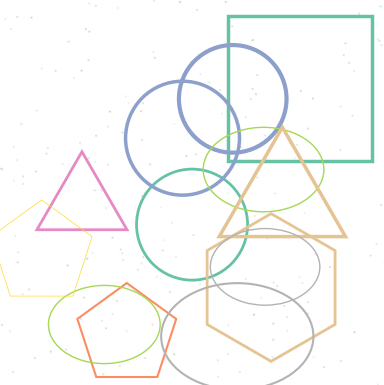[{"shape": "circle", "thickness": 2, "radius": 0.72, "center": [0.499, 0.417]}, {"shape": "square", "thickness": 2.5, "radius": 0.94, "center": [0.779, 0.769]}, {"shape": "pentagon", "thickness": 1.5, "radius": 0.67, "center": [0.329, 0.13]}, {"shape": "circle", "thickness": 2.5, "radius": 0.74, "center": [0.474, 0.641]}, {"shape": "circle", "thickness": 3, "radius": 0.7, "center": [0.604, 0.743]}, {"shape": "triangle", "thickness": 2, "radius": 0.68, "center": [0.213, 0.471]}, {"shape": "oval", "thickness": 1, "radius": 0.78, "center": [0.685, 0.56]}, {"shape": "oval", "thickness": 1, "radius": 0.73, "center": [0.271, 0.157]}, {"shape": "pentagon", "thickness": 0.5, "radius": 0.69, "center": [0.108, 0.343]}, {"shape": "triangle", "thickness": 2.5, "radius": 0.95, "center": [0.733, 0.48]}, {"shape": "hexagon", "thickness": 2, "radius": 0.96, "center": [0.704, 0.253]}, {"shape": "oval", "thickness": 1, "radius": 0.71, "center": [0.689, 0.307]}, {"shape": "oval", "thickness": 1.5, "radius": 0.99, "center": [0.616, 0.126]}]